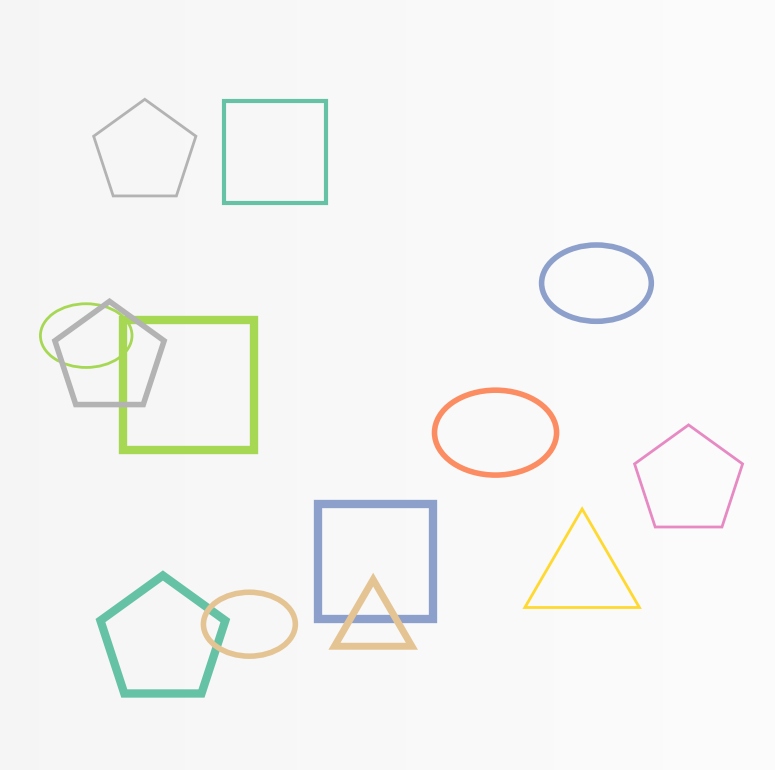[{"shape": "pentagon", "thickness": 3, "radius": 0.42, "center": [0.21, 0.168]}, {"shape": "square", "thickness": 1.5, "radius": 0.33, "center": [0.354, 0.803]}, {"shape": "oval", "thickness": 2, "radius": 0.39, "center": [0.639, 0.438]}, {"shape": "square", "thickness": 3, "radius": 0.37, "center": [0.485, 0.271]}, {"shape": "oval", "thickness": 2, "radius": 0.35, "center": [0.77, 0.632]}, {"shape": "pentagon", "thickness": 1, "radius": 0.37, "center": [0.888, 0.375]}, {"shape": "oval", "thickness": 1, "radius": 0.3, "center": [0.111, 0.564]}, {"shape": "square", "thickness": 3, "radius": 0.42, "center": [0.244, 0.5]}, {"shape": "triangle", "thickness": 1, "radius": 0.43, "center": [0.751, 0.254]}, {"shape": "triangle", "thickness": 2.5, "radius": 0.29, "center": [0.482, 0.19]}, {"shape": "oval", "thickness": 2, "radius": 0.3, "center": [0.322, 0.189]}, {"shape": "pentagon", "thickness": 2, "radius": 0.37, "center": [0.141, 0.535]}, {"shape": "pentagon", "thickness": 1, "radius": 0.35, "center": [0.187, 0.802]}]